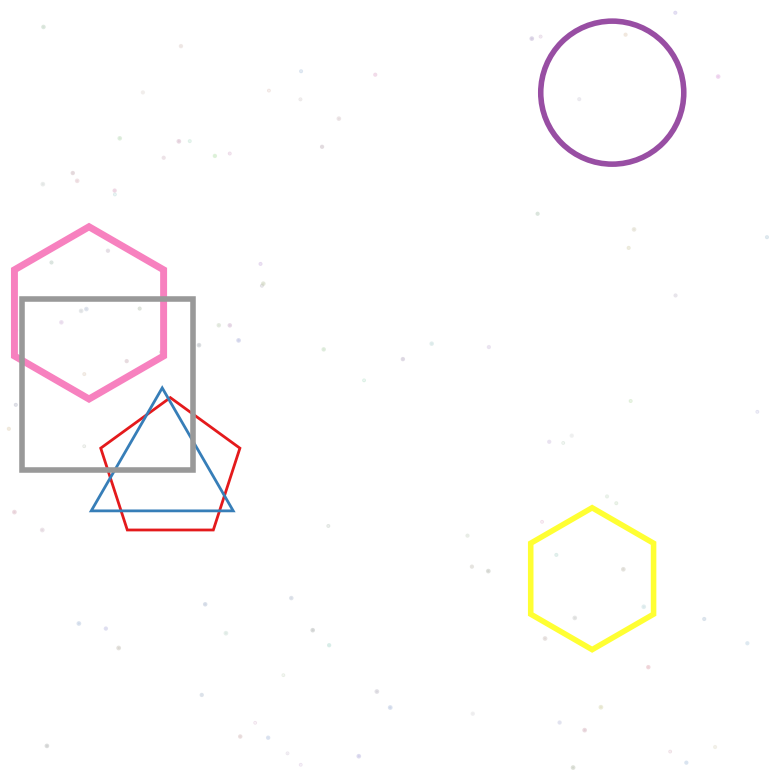[{"shape": "pentagon", "thickness": 1, "radius": 0.48, "center": [0.221, 0.389]}, {"shape": "triangle", "thickness": 1, "radius": 0.53, "center": [0.211, 0.39]}, {"shape": "circle", "thickness": 2, "radius": 0.46, "center": [0.795, 0.88]}, {"shape": "hexagon", "thickness": 2, "radius": 0.46, "center": [0.769, 0.248]}, {"shape": "hexagon", "thickness": 2.5, "radius": 0.56, "center": [0.116, 0.594]}, {"shape": "square", "thickness": 2, "radius": 0.56, "center": [0.139, 0.501]}]